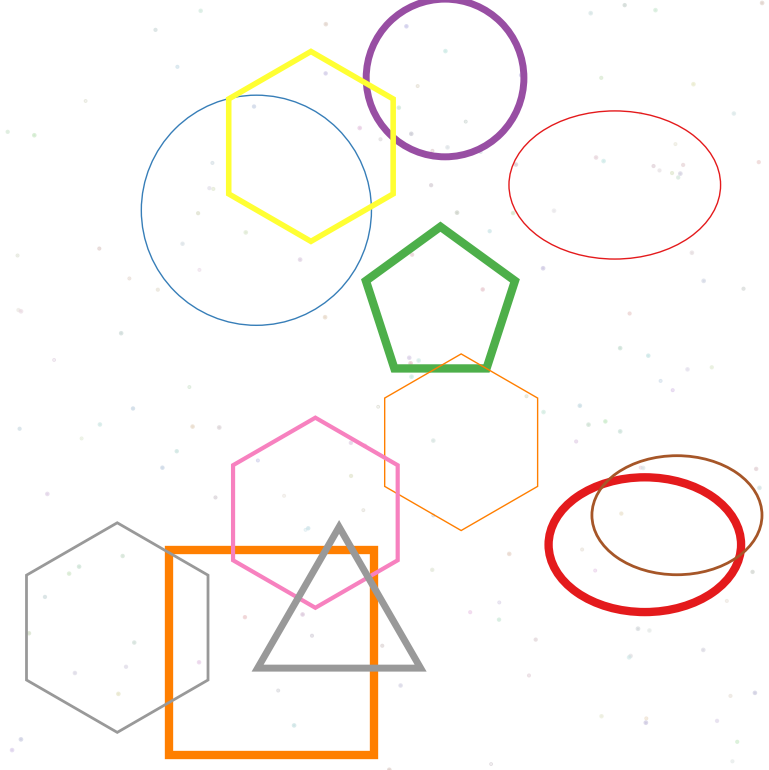[{"shape": "oval", "thickness": 0.5, "radius": 0.69, "center": [0.798, 0.76]}, {"shape": "oval", "thickness": 3, "radius": 0.63, "center": [0.837, 0.293]}, {"shape": "circle", "thickness": 0.5, "radius": 0.75, "center": [0.333, 0.727]}, {"shape": "pentagon", "thickness": 3, "radius": 0.51, "center": [0.572, 0.604]}, {"shape": "circle", "thickness": 2.5, "radius": 0.51, "center": [0.578, 0.899]}, {"shape": "square", "thickness": 3, "radius": 0.67, "center": [0.352, 0.152]}, {"shape": "hexagon", "thickness": 0.5, "radius": 0.57, "center": [0.599, 0.426]}, {"shape": "hexagon", "thickness": 2, "radius": 0.62, "center": [0.404, 0.81]}, {"shape": "oval", "thickness": 1, "radius": 0.55, "center": [0.879, 0.331]}, {"shape": "hexagon", "thickness": 1.5, "radius": 0.62, "center": [0.41, 0.334]}, {"shape": "triangle", "thickness": 2.5, "radius": 0.61, "center": [0.44, 0.193]}, {"shape": "hexagon", "thickness": 1, "radius": 0.68, "center": [0.152, 0.185]}]